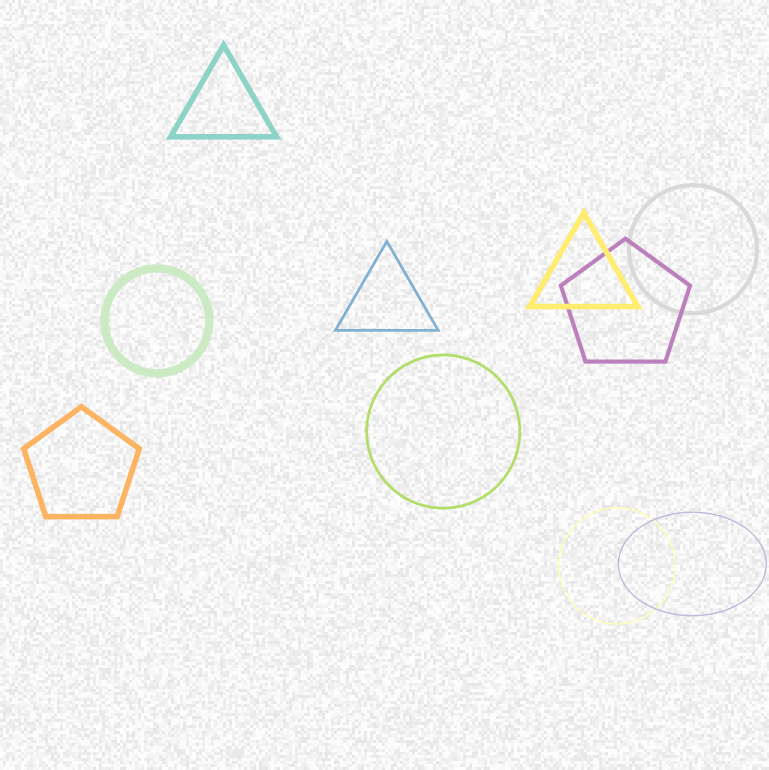[{"shape": "triangle", "thickness": 2, "radius": 0.4, "center": [0.29, 0.862]}, {"shape": "circle", "thickness": 0.5, "radius": 0.38, "center": [0.801, 0.265]}, {"shape": "oval", "thickness": 0.5, "radius": 0.48, "center": [0.899, 0.268]}, {"shape": "triangle", "thickness": 1, "radius": 0.39, "center": [0.502, 0.61]}, {"shape": "pentagon", "thickness": 2, "radius": 0.39, "center": [0.106, 0.393]}, {"shape": "circle", "thickness": 1, "radius": 0.5, "center": [0.576, 0.44]}, {"shape": "circle", "thickness": 1.5, "radius": 0.42, "center": [0.9, 0.676]}, {"shape": "pentagon", "thickness": 1.5, "radius": 0.44, "center": [0.812, 0.602]}, {"shape": "circle", "thickness": 3, "radius": 0.34, "center": [0.204, 0.583]}, {"shape": "triangle", "thickness": 2, "radius": 0.41, "center": [0.758, 0.642]}]